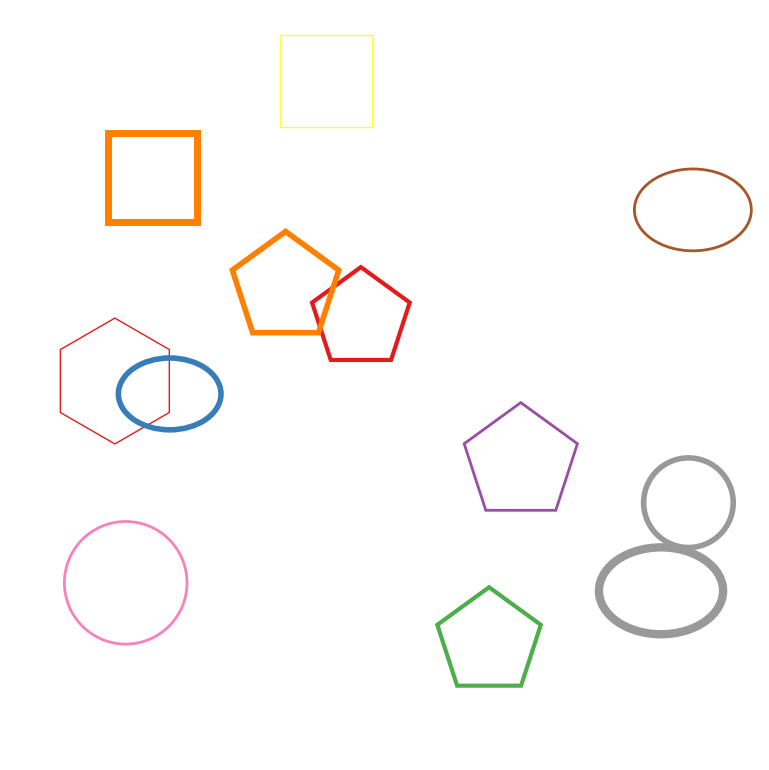[{"shape": "pentagon", "thickness": 1.5, "radius": 0.33, "center": [0.469, 0.586]}, {"shape": "hexagon", "thickness": 0.5, "radius": 0.41, "center": [0.149, 0.505]}, {"shape": "oval", "thickness": 2, "radius": 0.33, "center": [0.22, 0.488]}, {"shape": "pentagon", "thickness": 1.5, "radius": 0.35, "center": [0.635, 0.167]}, {"shape": "pentagon", "thickness": 1, "radius": 0.39, "center": [0.676, 0.4]}, {"shape": "square", "thickness": 2.5, "radius": 0.29, "center": [0.199, 0.769]}, {"shape": "pentagon", "thickness": 2, "radius": 0.36, "center": [0.371, 0.627]}, {"shape": "square", "thickness": 0.5, "radius": 0.3, "center": [0.424, 0.894]}, {"shape": "oval", "thickness": 1, "radius": 0.38, "center": [0.9, 0.727]}, {"shape": "circle", "thickness": 1, "radius": 0.4, "center": [0.163, 0.243]}, {"shape": "oval", "thickness": 3, "radius": 0.4, "center": [0.858, 0.233]}, {"shape": "circle", "thickness": 2, "radius": 0.29, "center": [0.894, 0.347]}]